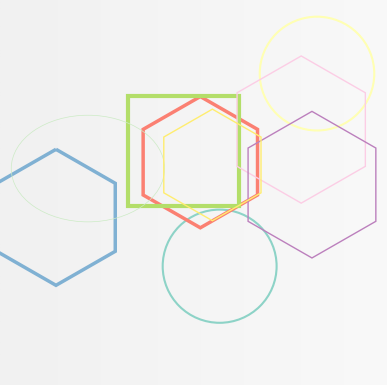[{"shape": "circle", "thickness": 1.5, "radius": 0.74, "center": [0.567, 0.309]}, {"shape": "circle", "thickness": 1.5, "radius": 0.74, "center": [0.818, 0.809]}, {"shape": "hexagon", "thickness": 2.5, "radius": 0.85, "center": [0.517, 0.579]}, {"shape": "hexagon", "thickness": 2.5, "radius": 0.88, "center": [0.144, 0.436]}, {"shape": "square", "thickness": 3, "radius": 0.72, "center": [0.474, 0.608]}, {"shape": "hexagon", "thickness": 1, "radius": 0.96, "center": [0.777, 0.663]}, {"shape": "hexagon", "thickness": 1, "radius": 0.95, "center": [0.805, 0.52]}, {"shape": "oval", "thickness": 0.5, "radius": 0.99, "center": [0.227, 0.562]}, {"shape": "hexagon", "thickness": 1, "radius": 0.72, "center": [0.548, 0.572]}]